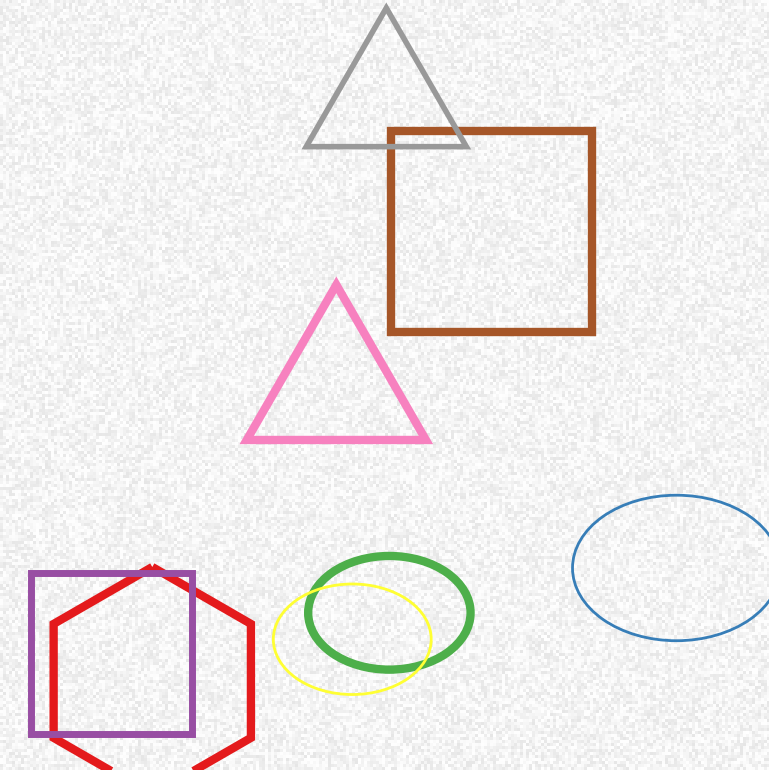[{"shape": "hexagon", "thickness": 3, "radius": 0.74, "center": [0.198, 0.116]}, {"shape": "oval", "thickness": 1, "radius": 0.67, "center": [0.879, 0.262]}, {"shape": "oval", "thickness": 3, "radius": 0.53, "center": [0.506, 0.204]}, {"shape": "square", "thickness": 2.5, "radius": 0.52, "center": [0.145, 0.151]}, {"shape": "oval", "thickness": 1, "radius": 0.51, "center": [0.457, 0.17]}, {"shape": "square", "thickness": 3, "radius": 0.65, "center": [0.639, 0.699]}, {"shape": "triangle", "thickness": 3, "radius": 0.67, "center": [0.437, 0.496]}, {"shape": "triangle", "thickness": 2, "radius": 0.6, "center": [0.502, 0.87]}]